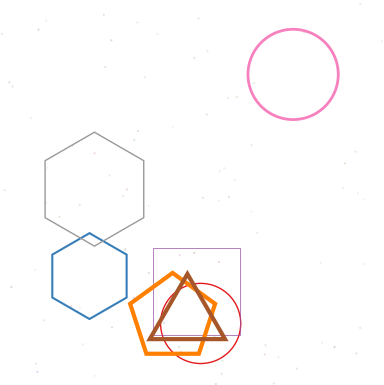[{"shape": "circle", "thickness": 1, "radius": 0.52, "center": [0.521, 0.16]}, {"shape": "hexagon", "thickness": 1.5, "radius": 0.56, "center": [0.232, 0.283]}, {"shape": "square", "thickness": 0.5, "radius": 0.57, "center": [0.51, 0.243]}, {"shape": "pentagon", "thickness": 3, "radius": 0.58, "center": [0.448, 0.175]}, {"shape": "triangle", "thickness": 3, "radius": 0.56, "center": [0.487, 0.176]}, {"shape": "circle", "thickness": 2, "radius": 0.59, "center": [0.761, 0.807]}, {"shape": "hexagon", "thickness": 1, "radius": 0.74, "center": [0.245, 0.509]}]